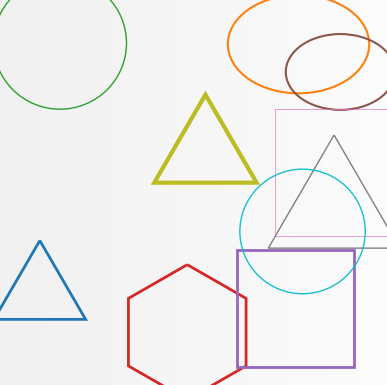[{"shape": "triangle", "thickness": 2, "radius": 0.68, "center": [0.103, 0.239]}, {"shape": "oval", "thickness": 1.5, "radius": 0.91, "center": [0.77, 0.885]}, {"shape": "circle", "thickness": 1, "radius": 0.86, "center": [0.155, 0.888]}, {"shape": "hexagon", "thickness": 2, "radius": 0.88, "center": [0.483, 0.137]}, {"shape": "square", "thickness": 2, "radius": 0.76, "center": [0.763, 0.199]}, {"shape": "oval", "thickness": 1.5, "radius": 0.7, "center": [0.878, 0.813]}, {"shape": "square", "thickness": 0.5, "radius": 0.82, "center": [0.875, 0.552]}, {"shape": "triangle", "thickness": 1, "radius": 0.98, "center": [0.862, 0.453]}, {"shape": "triangle", "thickness": 3, "radius": 0.76, "center": [0.53, 0.602]}, {"shape": "circle", "thickness": 1, "radius": 0.81, "center": [0.781, 0.399]}]